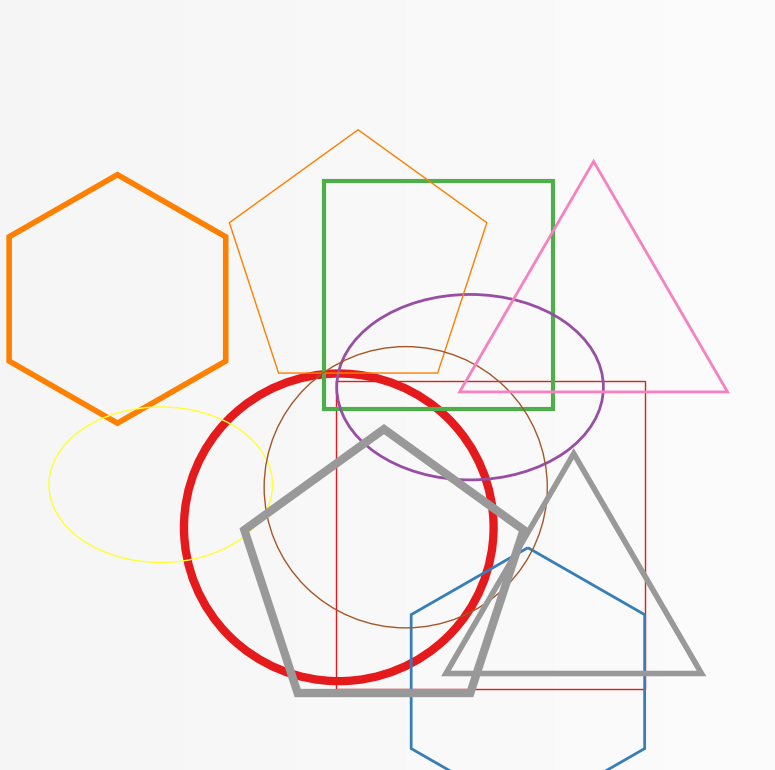[{"shape": "circle", "thickness": 3, "radius": 1.0, "center": [0.437, 0.315]}, {"shape": "square", "thickness": 0.5, "radius": 1.0, "center": [0.633, 0.305]}, {"shape": "hexagon", "thickness": 1, "radius": 0.87, "center": [0.681, 0.115]}, {"shape": "square", "thickness": 1.5, "radius": 0.74, "center": [0.566, 0.617]}, {"shape": "oval", "thickness": 1, "radius": 0.86, "center": [0.607, 0.497]}, {"shape": "hexagon", "thickness": 2, "radius": 0.81, "center": [0.152, 0.612]}, {"shape": "pentagon", "thickness": 0.5, "radius": 0.87, "center": [0.462, 0.657]}, {"shape": "oval", "thickness": 0.5, "radius": 0.72, "center": [0.207, 0.37]}, {"shape": "circle", "thickness": 0.5, "radius": 0.91, "center": [0.523, 0.367]}, {"shape": "triangle", "thickness": 1, "radius": 1.0, "center": [0.766, 0.591]}, {"shape": "pentagon", "thickness": 3, "radius": 0.95, "center": [0.495, 0.253]}, {"shape": "triangle", "thickness": 2, "radius": 0.95, "center": [0.74, 0.221]}]